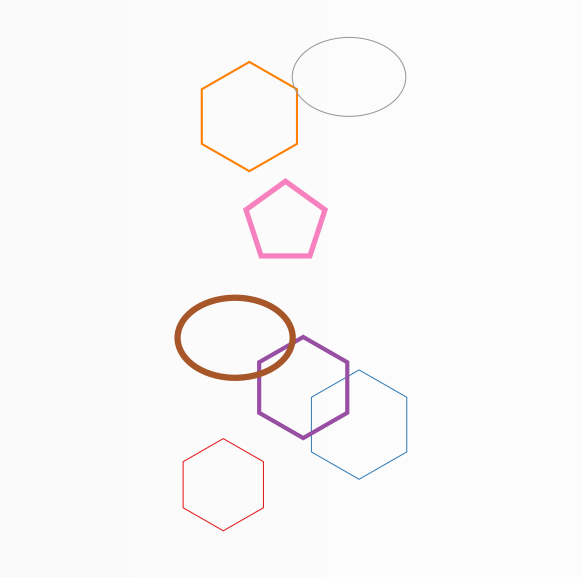[{"shape": "hexagon", "thickness": 0.5, "radius": 0.4, "center": [0.384, 0.16]}, {"shape": "hexagon", "thickness": 0.5, "radius": 0.47, "center": [0.618, 0.264]}, {"shape": "hexagon", "thickness": 2, "radius": 0.44, "center": [0.522, 0.328]}, {"shape": "hexagon", "thickness": 1, "radius": 0.47, "center": [0.429, 0.797]}, {"shape": "oval", "thickness": 3, "radius": 0.5, "center": [0.405, 0.414]}, {"shape": "pentagon", "thickness": 2.5, "radius": 0.36, "center": [0.491, 0.614]}, {"shape": "oval", "thickness": 0.5, "radius": 0.49, "center": [0.601, 0.866]}]